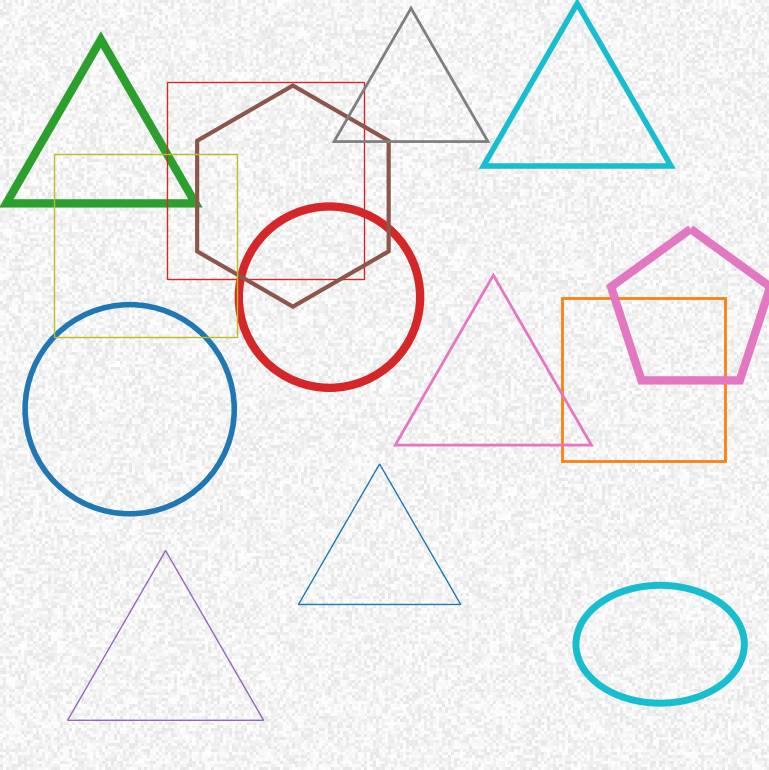[{"shape": "triangle", "thickness": 0.5, "radius": 0.61, "center": [0.493, 0.276]}, {"shape": "circle", "thickness": 2, "radius": 0.68, "center": [0.168, 0.469]}, {"shape": "square", "thickness": 1, "radius": 0.53, "center": [0.836, 0.507]}, {"shape": "triangle", "thickness": 3, "radius": 0.71, "center": [0.131, 0.807]}, {"shape": "circle", "thickness": 3, "radius": 0.59, "center": [0.428, 0.614]}, {"shape": "square", "thickness": 0.5, "radius": 0.64, "center": [0.345, 0.766]}, {"shape": "triangle", "thickness": 0.5, "radius": 0.73, "center": [0.215, 0.138]}, {"shape": "hexagon", "thickness": 1.5, "radius": 0.72, "center": [0.38, 0.745]}, {"shape": "triangle", "thickness": 1, "radius": 0.74, "center": [0.641, 0.496]}, {"shape": "pentagon", "thickness": 3, "radius": 0.54, "center": [0.897, 0.594]}, {"shape": "triangle", "thickness": 1, "radius": 0.58, "center": [0.534, 0.874]}, {"shape": "square", "thickness": 0.5, "radius": 0.59, "center": [0.189, 0.681]}, {"shape": "oval", "thickness": 2.5, "radius": 0.55, "center": [0.857, 0.163]}, {"shape": "triangle", "thickness": 2, "radius": 0.7, "center": [0.75, 0.855]}]